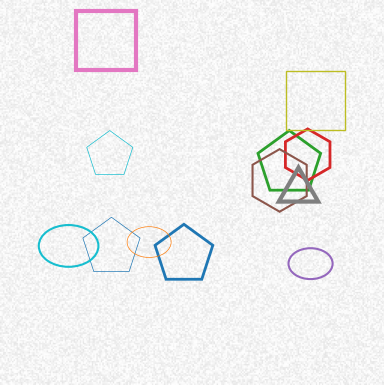[{"shape": "pentagon", "thickness": 2, "radius": 0.39, "center": [0.478, 0.338]}, {"shape": "pentagon", "thickness": 0.5, "radius": 0.39, "center": [0.29, 0.358]}, {"shape": "oval", "thickness": 0.5, "radius": 0.29, "center": [0.387, 0.371]}, {"shape": "pentagon", "thickness": 2, "radius": 0.43, "center": [0.751, 0.575]}, {"shape": "hexagon", "thickness": 2, "radius": 0.33, "center": [0.799, 0.598]}, {"shape": "oval", "thickness": 1.5, "radius": 0.29, "center": [0.807, 0.315]}, {"shape": "hexagon", "thickness": 1.5, "radius": 0.41, "center": [0.726, 0.531]}, {"shape": "square", "thickness": 3, "radius": 0.39, "center": [0.276, 0.894]}, {"shape": "triangle", "thickness": 3, "radius": 0.29, "center": [0.775, 0.506]}, {"shape": "square", "thickness": 1, "radius": 0.38, "center": [0.819, 0.74]}, {"shape": "oval", "thickness": 1.5, "radius": 0.39, "center": [0.178, 0.361]}, {"shape": "pentagon", "thickness": 0.5, "radius": 0.31, "center": [0.285, 0.598]}]